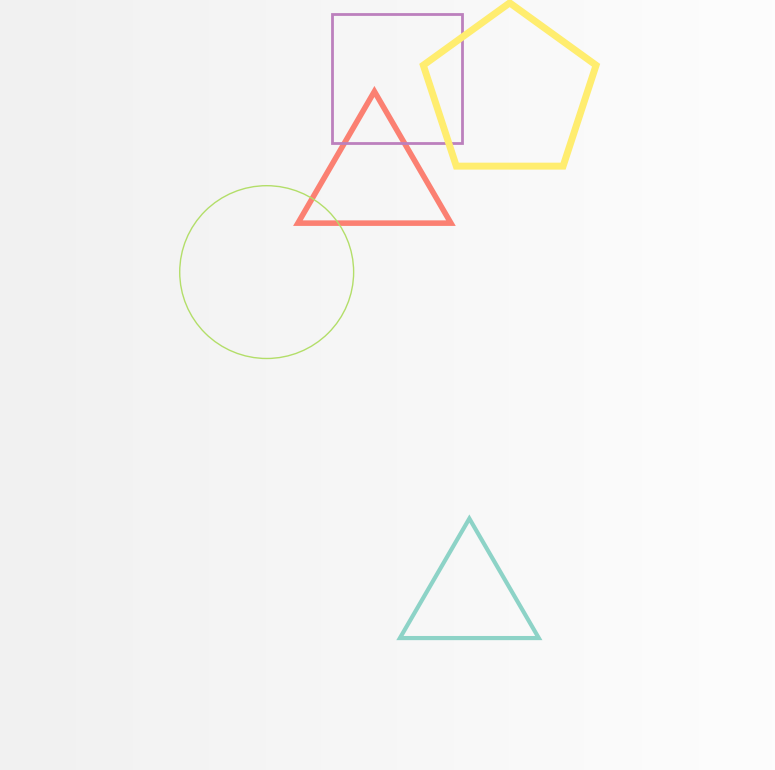[{"shape": "triangle", "thickness": 1.5, "radius": 0.52, "center": [0.606, 0.223]}, {"shape": "triangle", "thickness": 2, "radius": 0.57, "center": [0.483, 0.767]}, {"shape": "circle", "thickness": 0.5, "radius": 0.56, "center": [0.344, 0.647]}, {"shape": "square", "thickness": 1, "radius": 0.42, "center": [0.512, 0.898]}, {"shape": "pentagon", "thickness": 2.5, "radius": 0.59, "center": [0.658, 0.879]}]